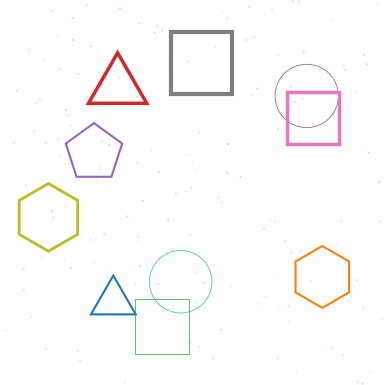[{"shape": "triangle", "thickness": 1.5, "radius": 0.34, "center": [0.294, 0.217]}, {"shape": "hexagon", "thickness": 1.5, "radius": 0.4, "center": [0.837, 0.281]}, {"shape": "square", "thickness": 0.5, "radius": 0.35, "center": [0.42, 0.152]}, {"shape": "triangle", "thickness": 2.5, "radius": 0.44, "center": [0.305, 0.775]}, {"shape": "pentagon", "thickness": 1.5, "radius": 0.39, "center": [0.244, 0.603]}, {"shape": "circle", "thickness": 0.5, "radius": 0.41, "center": [0.797, 0.751]}, {"shape": "square", "thickness": 2.5, "radius": 0.34, "center": [0.813, 0.693]}, {"shape": "square", "thickness": 3, "radius": 0.4, "center": [0.524, 0.836]}, {"shape": "hexagon", "thickness": 2, "radius": 0.44, "center": [0.126, 0.435]}, {"shape": "circle", "thickness": 0.5, "radius": 0.41, "center": [0.469, 0.268]}]